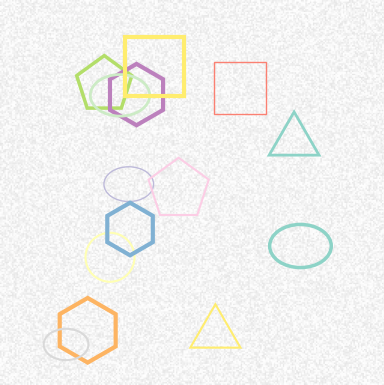[{"shape": "triangle", "thickness": 2, "radius": 0.37, "center": [0.764, 0.634]}, {"shape": "oval", "thickness": 2.5, "radius": 0.4, "center": [0.78, 0.361]}, {"shape": "circle", "thickness": 1.5, "radius": 0.32, "center": [0.286, 0.332]}, {"shape": "oval", "thickness": 1, "radius": 0.32, "center": [0.334, 0.522]}, {"shape": "square", "thickness": 1, "radius": 0.34, "center": [0.623, 0.773]}, {"shape": "hexagon", "thickness": 3, "radius": 0.34, "center": [0.338, 0.405]}, {"shape": "hexagon", "thickness": 3, "radius": 0.42, "center": [0.228, 0.142]}, {"shape": "pentagon", "thickness": 2.5, "radius": 0.38, "center": [0.271, 0.78]}, {"shape": "pentagon", "thickness": 1.5, "radius": 0.41, "center": [0.464, 0.508]}, {"shape": "oval", "thickness": 1.5, "radius": 0.29, "center": [0.172, 0.105]}, {"shape": "hexagon", "thickness": 3, "radius": 0.4, "center": [0.355, 0.754]}, {"shape": "oval", "thickness": 2, "radius": 0.39, "center": [0.312, 0.752]}, {"shape": "square", "thickness": 3, "radius": 0.38, "center": [0.401, 0.827]}, {"shape": "triangle", "thickness": 1.5, "radius": 0.38, "center": [0.559, 0.135]}]